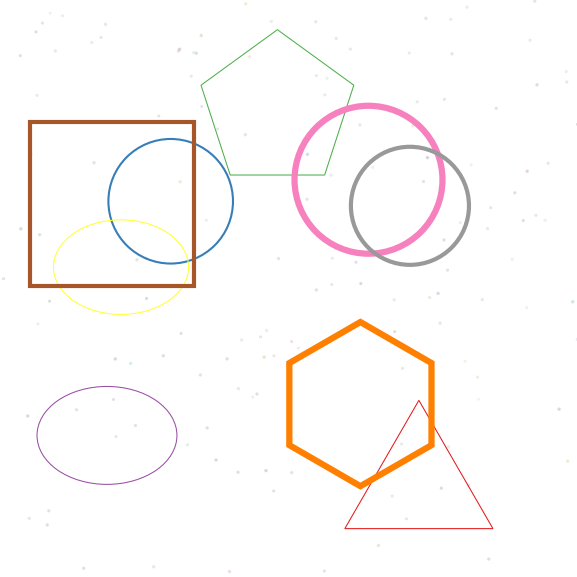[{"shape": "triangle", "thickness": 0.5, "radius": 0.74, "center": [0.725, 0.158]}, {"shape": "circle", "thickness": 1, "radius": 0.54, "center": [0.296, 0.651]}, {"shape": "pentagon", "thickness": 0.5, "radius": 0.7, "center": [0.48, 0.809]}, {"shape": "oval", "thickness": 0.5, "radius": 0.61, "center": [0.185, 0.245]}, {"shape": "hexagon", "thickness": 3, "radius": 0.71, "center": [0.624, 0.299]}, {"shape": "oval", "thickness": 0.5, "radius": 0.58, "center": [0.21, 0.537]}, {"shape": "square", "thickness": 2, "radius": 0.71, "center": [0.194, 0.646]}, {"shape": "circle", "thickness": 3, "radius": 0.64, "center": [0.638, 0.688]}, {"shape": "circle", "thickness": 2, "radius": 0.51, "center": [0.71, 0.643]}]